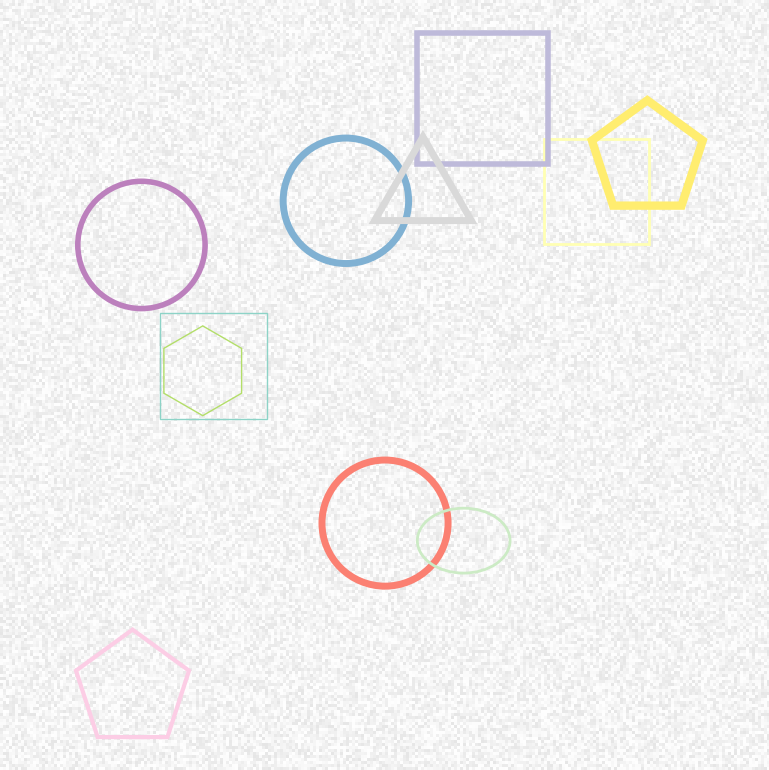[{"shape": "square", "thickness": 0.5, "radius": 0.35, "center": [0.277, 0.525]}, {"shape": "square", "thickness": 1, "radius": 0.34, "center": [0.775, 0.751]}, {"shape": "square", "thickness": 2, "radius": 0.43, "center": [0.627, 0.872]}, {"shape": "circle", "thickness": 2.5, "radius": 0.41, "center": [0.5, 0.321]}, {"shape": "circle", "thickness": 2.5, "radius": 0.41, "center": [0.449, 0.739]}, {"shape": "hexagon", "thickness": 0.5, "radius": 0.29, "center": [0.263, 0.518]}, {"shape": "pentagon", "thickness": 1.5, "radius": 0.39, "center": [0.172, 0.105]}, {"shape": "triangle", "thickness": 2.5, "radius": 0.36, "center": [0.549, 0.75]}, {"shape": "circle", "thickness": 2, "radius": 0.41, "center": [0.184, 0.682]}, {"shape": "oval", "thickness": 1, "radius": 0.3, "center": [0.602, 0.298]}, {"shape": "pentagon", "thickness": 3, "radius": 0.38, "center": [0.841, 0.794]}]